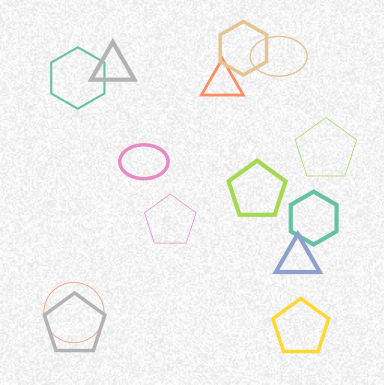[{"shape": "hexagon", "thickness": 3, "radius": 0.34, "center": [0.815, 0.434]}, {"shape": "hexagon", "thickness": 1.5, "radius": 0.4, "center": [0.202, 0.797]}, {"shape": "circle", "thickness": 0.5, "radius": 0.39, "center": [0.192, 0.188]}, {"shape": "triangle", "thickness": 2, "radius": 0.31, "center": [0.577, 0.784]}, {"shape": "triangle", "thickness": 3, "radius": 0.33, "center": [0.773, 0.326]}, {"shape": "pentagon", "thickness": 0.5, "radius": 0.35, "center": [0.442, 0.426]}, {"shape": "oval", "thickness": 2.5, "radius": 0.31, "center": [0.374, 0.58]}, {"shape": "pentagon", "thickness": 0.5, "radius": 0.42, "center": [0.846, 0.611]}, {"shape": "pentagon", "thickness": 3, "radius": 0.39, "center": [0.668, 0.505]}, {"shape": "pentagon", "thickness": 2.5, "radius": 0.38, "center": [0.781, 0.149]}, {"shape": "oval", "thickness": 1, "radius": 0.37, "center": [0.724, 0.854]}, {"shape": "hexagon", "thickness": 2.5, "radius": 0.35, "center": [0.632, 0.875]}, {"shape": "pentagon", "thickness": 2.5, "radius": 0.41, "center": [0.194, 0.156]}, {"shape": "triangle", "thickness": 3, "radius": 0.33, "center": [0.293, 0.826]}]